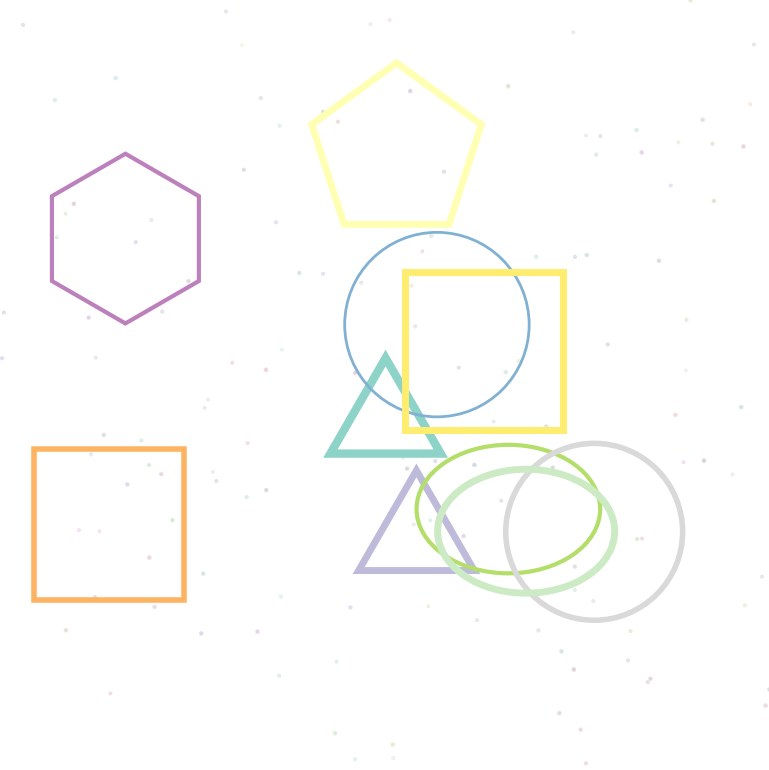[{"shape": "triangle", "thickness": 3, "radius": 0.41, "center": [0.501, 0.452]}, {"shape": "pentagon", "thickness": 2.5, "radius": 0.58, "center": [0.515, 0.802]}, {"shape": "triangle", "thickness": 2.5, "radius": 0.43, "center": [0.541, 0.302]}, {"shape": "circle", "thickness": 1, "radius": 0.6, "center": [0.567, 0.578]}, {"shape": "square", "thickness": 2, "radius": 0.49, "center": [0.142, 0.319]}, {"shape": "oval", "thickness": 1.5, "radius": 0.6, "center": [0.66, 0.339]}, {"shape": "circle", "thickness": 2, "radius": 0.57, "center": [0.772, 0.309]}, {"shape": "hexagon", "thickness": 1.5, "radius": 0.55, "center": [0.163, 0.69]}, {"shape": "oval", "thickness": 2.5, "radius": 0.57, "center": [0.683, 0.31]}, {"shape": "square", "thickness": 2.5, "radius": 0.51, "center": [0.629, 0.544]}]